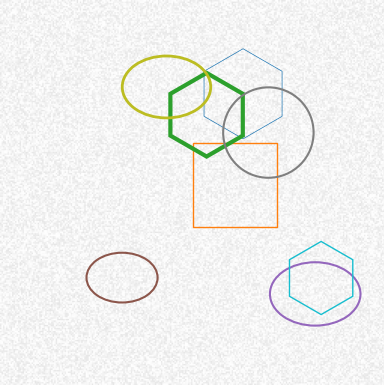[{"shape": "hexagon", "thickness": 0.5, "radius": 0.59, "center": [0.631, 0.756]}, {"shape": "square", "thickness": 1, "radius": 0.55, "center": [0.61, 0.519]}, {"shape": "hexagon", "thickness": 3, "radius": 0.54, "center": [0.537, 0.702]}, {"shape": "oval", "thickness": 1.5, "radius": 0.59, "center": [0.819, 0.237]}, {"shape": "oval", "thickness": 1.5, "radius": 0.46, "center": [0.317, 0.279]}, {"shape": "circle", "thickness": 1.5, "radius": 0.59, "center": [0.697, 0.656]}, {"shape": "oval", "thickness": 2, "radius": 0.57, "center": [0.432, 0.774]}, {"shape": "hexagon", "thickness": 1, "radius": 0.47, "center": [0.834, 0.278]}]